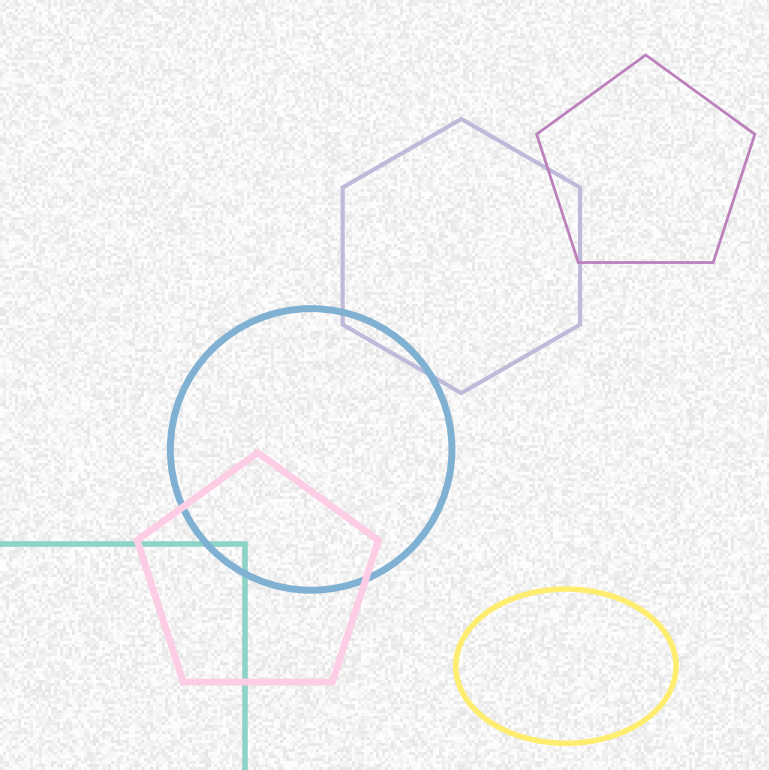[{"shape": "square", "thickness": 2, "radius": 0.91, "center": [0.135, 0.112]}, {"shape": "hexagon", "thickness": 1.5, "radius": 0.89, "center": [0.599, 0.667]}, {"shape": "circle", "thickness": 2.5, "radius": 0.91, "center": [0.404, 0.416]}, {"shape": "pentagon", "thickness": 2.5, "radius": 0.82, "center": [0.335, 0.247]}, {"shape": "pentagon", "thickness": 1, "radius": 0.74, "center": [0.839, 0.78]}, {"shape": "oval", "thickness": 2, "radius": 0.72, "center": [0.735, 0.135]}]